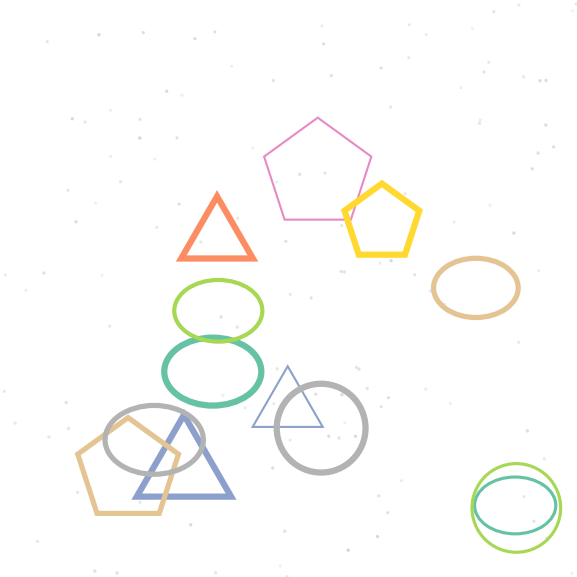[{"shape": "oval", "thickness": 3, "radius": 0.42, "center": [0.368, 0.356]}, {"shape": "oval", "thickness": 1.5, "radius": 0.35, "center": [0.892, 0.124]}, {"shape": "triangle", "thickness": 3, "radius": 0.36, "center": [0.376, 0.587]}, {"shape": "triangle", "thickness": 3, "radius": 0.47, "center": [0.319, 0.186]}, {"shape": "triangle", "thickness": 1, "radius": 0.35, "center": [0.498, 0.295]}, {"shape": "pentagon", "thickness": 1, "radius": 0.49, "center": [0.55, 0.698]}, {"shape": "circle", "thickness": 1.5, "radius": 0.38, "center": [0.894, 0.12]}, {"shape": "oval", "thickness": 2, "radius": 0.38, "center": [0.378, 0.461]}, {"shape": "pentagon", "thickness": 3, "radius": 0.34, "center": [0.661, 0.613]}, {"shape": "pentagon", "thickness": 2.5, "radius": 0.46, "center": [0.222, 0.184]}, {"shape": "oval", "thickness": 2.5, "radius": 0.37, "center": [0.824, 0.501]}, {"shape": "circle", "thickness": 3, "radius": 0.38, "center": [0.556, 0.258]}, {"shape": "oval", "thickness": 2.5, "radius": 0.43, "center": [0.267, 0.237]}]